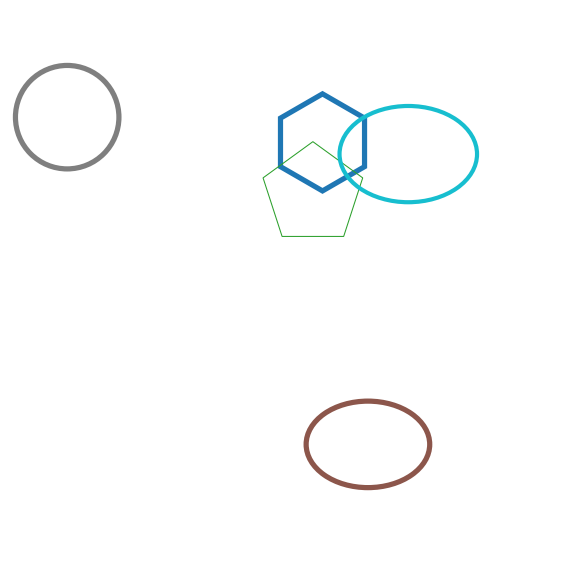[{"shape": "hexagon", "thickness": 2.5, "radius": 0.42, "center": [0.558, 0.753]}, {"shape": "pentagon", "thickness": 0.5, "radius": 0.45, "center": [0.542, 0.663]}, {"shape": "oval", "thickness": 2.5, "radius": 0.53, "center": [0.637, 0.23]}, {"shape": "circle", "thickness": 2.5, "radius": 0.45, "center": [0.116, 0.796]}, {"shape": "oval", "thickness": 2, "radius": 0.6, "center": [0.707, 0.732]}]